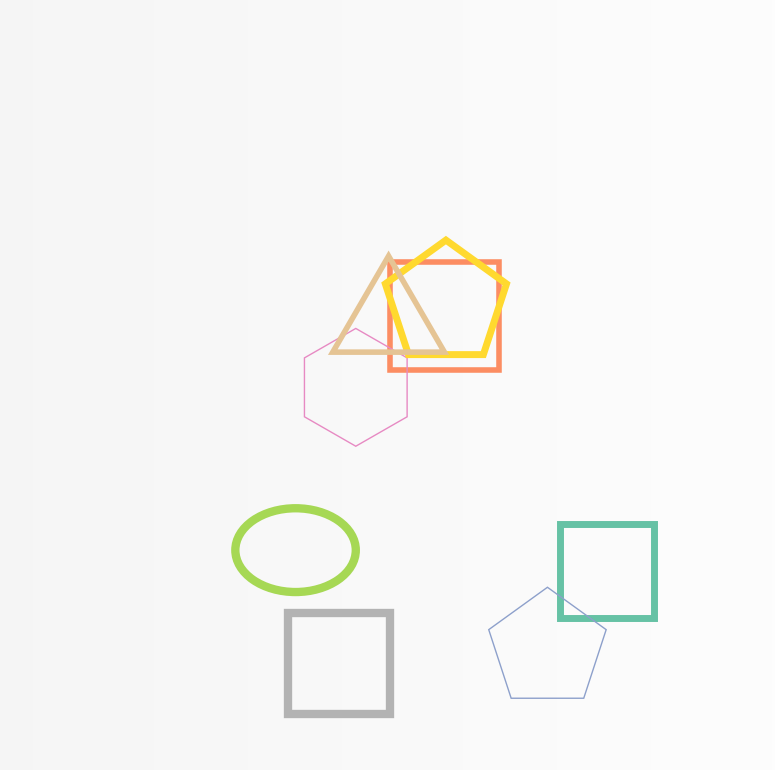[{"shape": "square", "thickness": 2.5, "radius": 0.3, "center": [0.783, 0.259]}, {"shape": "square", "thickness": 2, "radius": 0.35, "center": [0.574, 0.589]}, {"shape": "pentagon", "thickness": 0.5, "radius": 0.4, "center": [0.706, 0.158]}, {"shape": "hexagon", "thickness": 0.5, "radius": 0.38, "center": [0.459, 0.497]}, {"shape": "oval", "thickness": 3, "radius": 0.39, "center": [0.381, 0.286]}, {"shape": "pentagon", "thickness": 2.5, "radius": 0.41, "center": [0.575, 0.606]}, {"shape": "triangle", "thickness": 2, "radius": 0.42, "center": [0.501, 0.584]}, {"shape": "square", "thickness": 3, "radius": 0.33, "center": [0.437, 0.138]}]